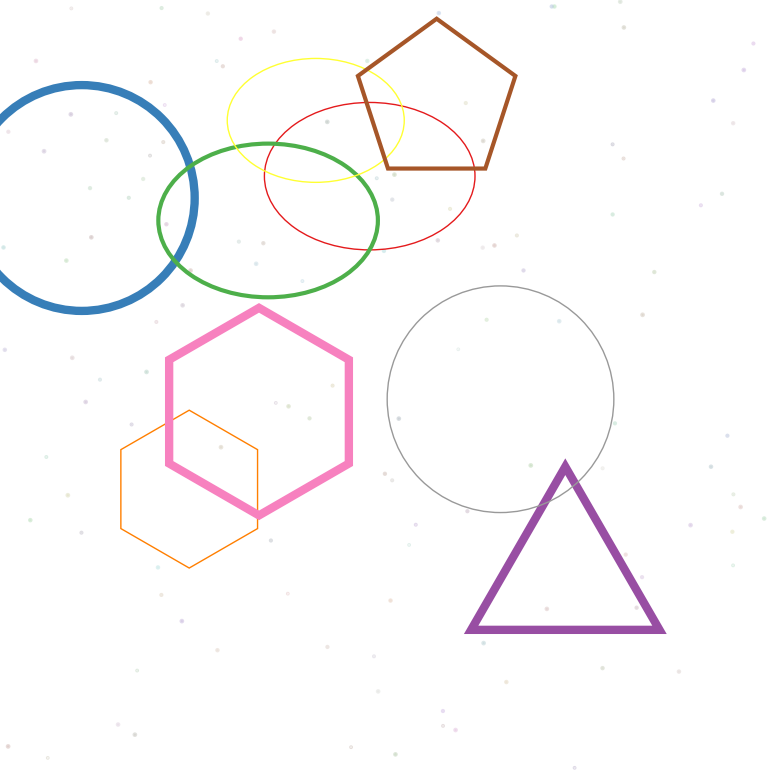[{"shape": "oval", "thickness": 0.5, "radius": 0.68, "center": [0.48, 0.771]}, {"shape": "circle", "thickness": 3, "radius": 0.73, "center": [0.106, 0.743]}, {"shape": "oval", "thickness": 1.5, "radius": 0.71, "center": [0.348, 0.714]}, {"shape": "triangle", "thickness": 3, "radius": 0.71, "center": [0.734, 0.253]}, {"shape": "hexagon", "thickness": 0.5, "radius": 0.51, "center": [0.246, 0.365]}, {"shape": "oval", "thickness": 0.5, "radius": 0.57, "center": [0.41, 0.844]}, {"shape": "pentagon", "thickness": 1.5, "radius": 0.54, "center": [0.567, 0.868]}, {"shape": "hexagon", "thickness": 3, "radius": 0.67, "center": [0.336, 0.465]}, {"shape": "circle", "thickness": 0.5, "radius": 0.74, "center": [0.65, 0.482]}]